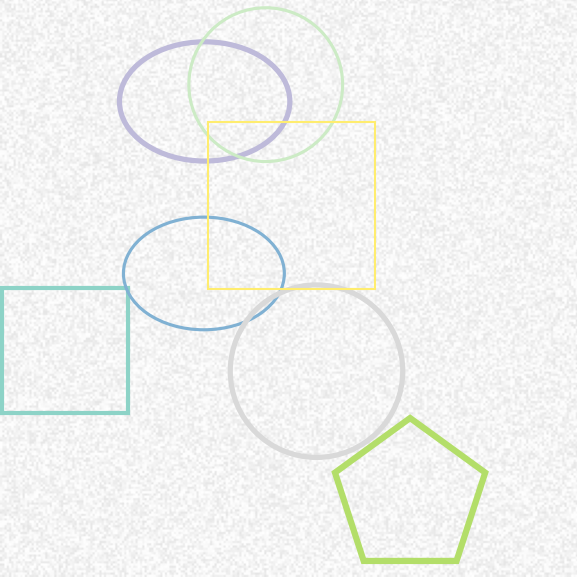[{"shape": "square", "thickness": 2, "radius": 0.54, "center": [0.112, 0.392]}, {"shape": "oval", "thickness": 2.5, "radius": 0.74, "center": [0.354, 0.823]}, {"shape": "oval", "thickness": 1.5, "radius": 0.7, "center": [0.353, 0.526]}, {"shape": "pentagon", "thickness": 3, "radius": 0.68, "center": [0.71, 0.138]}, {"shape": "circle", "thickness": 2.5, "radius": 0.75, "center": [0.548, 0.356]}, {"shape": "circle", "thickness": 1.5, "radius": 0.67, "center": [0.46, 0.853]}, {"shape": "square", "thickness": 1, "radius": 0.72, "center": [0.505, 0.643]}]